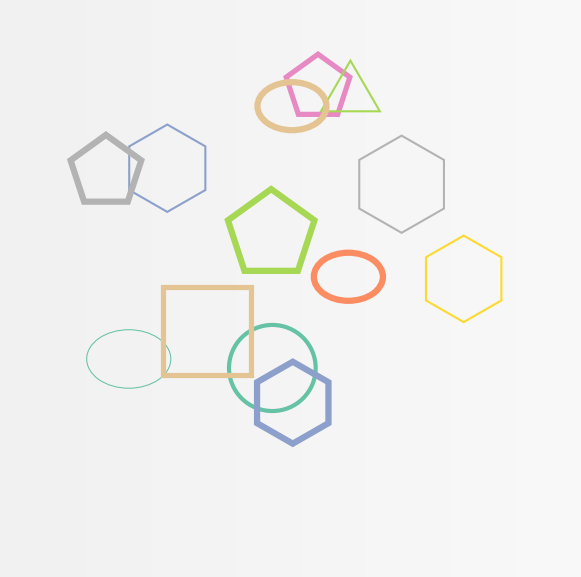[{"shape": "oval", "thickness": 0.5, "radius": 0.36, "center": [0.222, 0.378]}, {"shape": "circle", "thickness": 2, "radius": 0.37, "center": [0.469, 0.362]}, {"shape": "oval", "thickness": 3, "radius": 0.3, "center": [0.599, 0.52]}, {"shape": "hexagon", "thickness": 3, "radius": 0.35, "center": [0.504, 0.302]}, {"shape": "hexagon", "thickness": 1, "radius": 0.38, "center": [0.288, 0.708]}, {"shape": "pentagon", "thickness": 2.5, "radius": 0.29, "center": [0.547, 0.848]}, {"shape": "triangle", "thickness": 1, "radius": 0.29, "center": [0.603, 0.836]}, {"shape": "pentagon", "thickness": 3, "radius": 0.39, "center": [0.467, 0.593]}, {"shape": "hexagon", "thickness": 1, "radius": 0.37, "center": [0.798, 0.516]}, {"shape": "square", "thickness": 2.5, "radius": 0.38, "center": [0.356, 0.426]}, {"shape": "oval", "thickness": 3, "radius": 0.3, "center": [0.502, 0.815]}, {"shape": "hexagon", "thickness": 1, "radius": 0.42, "center": [0.691, 0.68]}, {"shape": "pentagon", "thickness": 3, "radius": 0.32, "center": [0.182, 0.702]}]